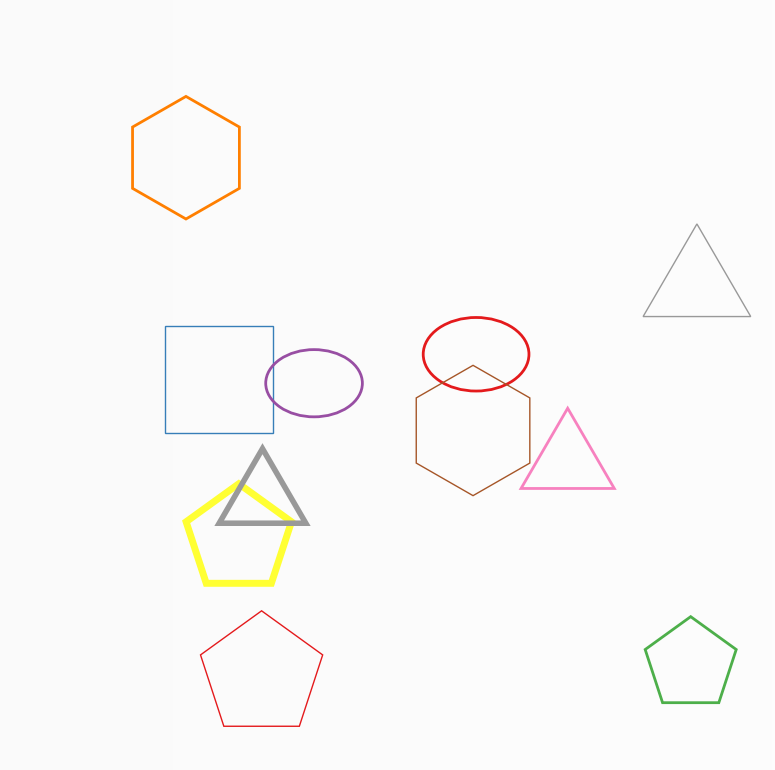[{"shape": "pentagon", "thickness": 0.5, "radius": 0.41, "center": [0.338, 0.124]}, {"shape": "oval", "thickness": 1, "radius": 0.34, "center": [0.614, 0.54]}, {"shape": "square", "thickness": 0.5, "radius": 0.35, "center": [0.282, 0.507]}, {"shape": "pentagon", "thickness": 1, "radius": 0.31, "center": [0.891, 0.137]}, {"shape": "oval", "thickness": 1, "radius": 0.31, "center": [0.405, 0.502]}, {"shape": "hexagon", "thickness": 1, "radius": 0.4, "center": [0.24, 0.795]}, {"shape": "pentagon", "thickness": 2.5, "radius": 0.36, "center": [0.308, 0.3]}, {"shape": "hexagon", "thickness": 0.5, "radius": 0.42, "center": [0.61, 0.441]}, {"shape": "triangle", "thickness": 1, "radius": 0.35, "center": [0.732, 0.4]}, {"shape": "triangle", "thickness": 0.5, "radius": 0.4, "center": [0.899, 0.629]}, {"shape": "triangle", "thickness": 2, "radius": 0.32, "center": [0.339, 0.353]}]